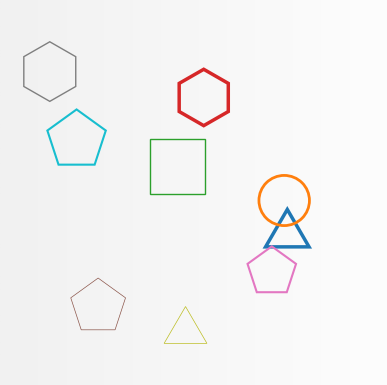[{"shape": "triangle", "thickness": 2.5, "radius": 0.32, "center": [0.741, 0.391]}, {"shape": "circle", "thickness": 2, "radius": 0.33, "center": [0.733, 0.479]}, {"shape": "square", "thickness": 1, "radius": 0.36, "center": [0.458, 0.568]}, {"shape": "hexagon", "thickness": 2.5, "radius": 0.37, "center": [0.526, 0.747]}, {"shape": "pentagon", "thickness": 0.5, "radius": 0.37, "center": [0.253, 0.203]}, {"shape": "pentagon", "thickness": 1.5, "radius": 0.33, "center": [0.701, 0.294]}, {"shape": "hexagon", "thickness": 1, "radius": 0.39, "center": [0.128, 0.814]}, {"shape": "triangle", "thickness": 0.5, "radius": 0.32, "center": [0.479, 0.14]}, {"shape": "pentagon", "thickness": 1.5, "radius": 0.4, "center": [0.198, 0.636]}]